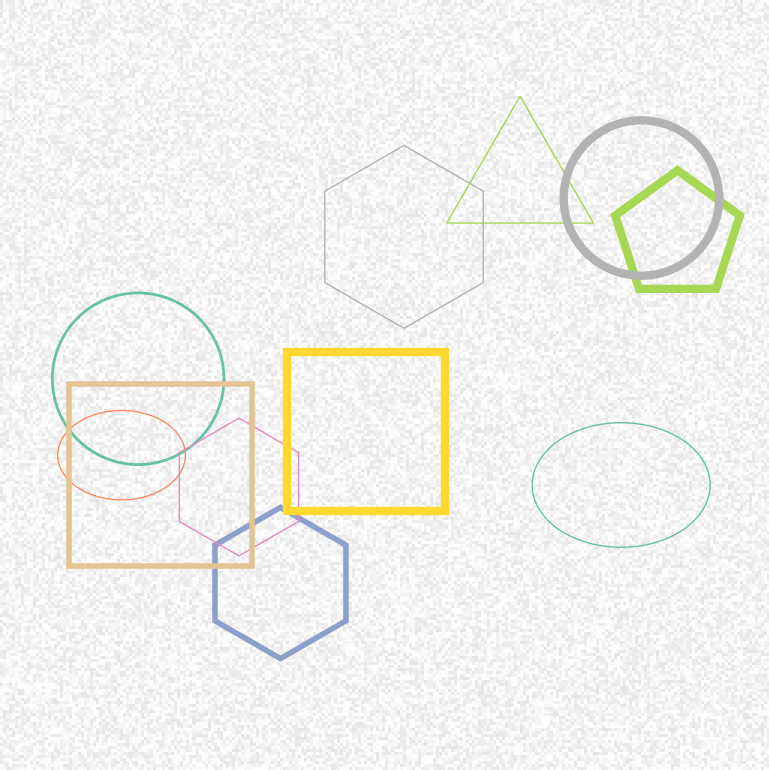[{"shape": "oval", "thickness": 0.5, "radius": 0.58, "center": [0.807, 0.37]}, {"shape": "circle", "thickness": 1, "radius": 0.56, "center": [0.179, 0.508]}, {"shape": "oval", "thickness": 0.5, "radius": 0.41, "center": [0.158, 0.409]}, {"shape": "hexagon", "thickness": 2, "radius": 0.49, "center": [0.364, 0.243]}, {"shape": "hexagon", "thickness": 0.5, "radius": 0.45, "center": [0.31, 0.368]}, {"shape": "triangle", "thickness": 0.5, "radius": 0.55, "center": [0.675, 0.765]}, {"shape": "pentagon", "thickness": 3, "radius": 0.43, "center": [0.88, 0.694]}, {"shape": "square", "thickness": 3, "radius": 0.51, "center": [0.475, 0.439]}, {"shape": "square", "thickness": 2, "radius": 0.59, "center": [0.208, 0.383]}, {"shape": "hexagon", "thickness": 0.5, "radius": 0.59, "center": [0.525, 0.692]}, {"shape": "circle", "thickness": 3, "radius": 0.5, "center": [0.833, 0.743]}]